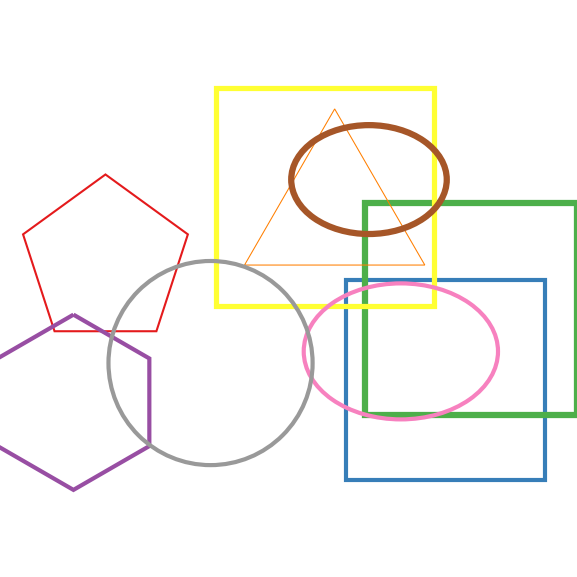[{"shape": "pentagon", "thickness": 1, "radius": 0.75, "center": [0.183, 0.547]}, {"shape": "square", "thickness": 2, "radius": 0.86, "center": [0.772, 0.341]}, {"shape": "square", "thickness": 3, "radius": 0.92, "center": [0.816, 0.464]}, {"shape": "hexagon", "thickness": 2, "radius": 0.76, "center": [0.127, 0.303]}, {"shape": "triangle", "thickness": 0.5, "radius": 0.9, "center": [0.58, 0.63]}, {"shape": "square", "thickness": 2.5, "radius": 0.94, "center": [0.562, 0.659]}, {"shape": "oval", "thickness": 3, "radius": 0.67, "center": [0.639, 0.688]}, {"shape": "oval", "thickness": 2, "radius": 0.84, "center": [0.694, 0.391]}, {"shape": "circle", "thickness": 2, "radius": 0.88, "center": [0.365, 0.37]}]